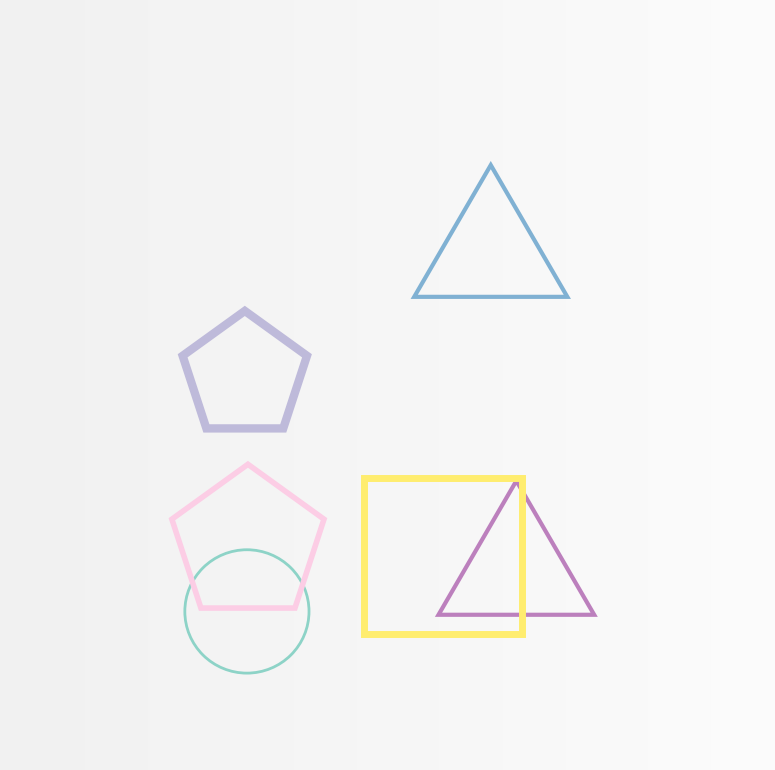[{"shape": "circle", "thickness": 1, "radius": 0.4, "center": [0.319, 0.206]}, {"shape": "pentagon", "thickness": 3, "radius": 0.42, "center": [0.316, 0.512]}, {"shape": "triangle", "thickness": 1.5, "radius": 0.57, "center": [0.633, 0.672]}, {"shape": "pentagon", "thickness": 2, "radius": 0.52, "center": [0.32, 0.294]}, {"shape": "triangle", "thickness": 1.5, "radius": 0.58, "center": [0.666, 0.26]}, {"shape": "square", "thickness": 2.5, "radius": 0.51, "center": [0.572, 0.278]}]